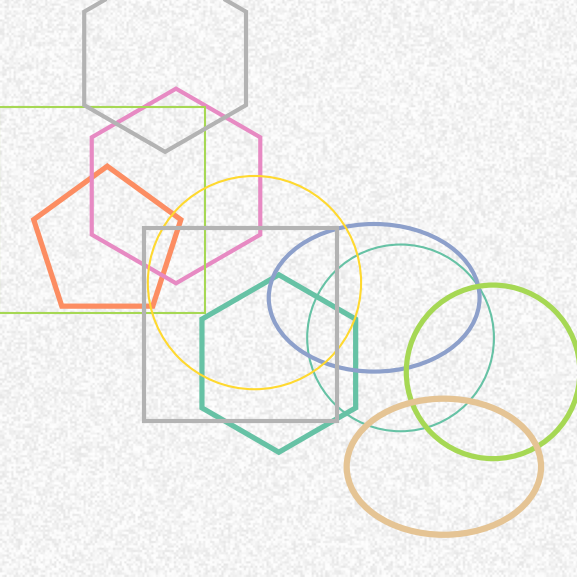[{"shape": "circle", "thickness": 1, "radius": 0.81, "center": [0.694, 0.414]}, {"shape": "hexagon", "thickness": 2.5, "radius": 0.77, "center": [0.483, 0.37]}, {"shape": "pentagon", "thickness": 2.5, "radius": 0.67, "center": [0.186, 0.577]}, {"shape": "oval", "thickness": 2, "radius": 0.91, "center": [0.648, 0.483]}, {"shape": "hexagon", "thickness": 2, "radius": 0.84, "center": [0.305, 0.677]}, {"shape": "circle", "thickness": 2.5, "radius": 0.75, "center": [0.854, 0.355]}, {"shape": "square", "thickness": 1, "radius": 0.89, "center": [0.177, 0.636]}, {"shape": "circle", "thickness": 1, "radius": 0.92, "center": [0.441, 0.51]}, {"shape": "oval", "thickness": 3, "radius": 0.84, "center": [0.769, 0.191]}, {"shape": "hexagon", "thickness": 2, "radius": 0.81, "center": [0.286, 0.898]}, {"shape": "square", "thickness": 2, "radius": 0.84, "center": [0.416, 0.437]}]